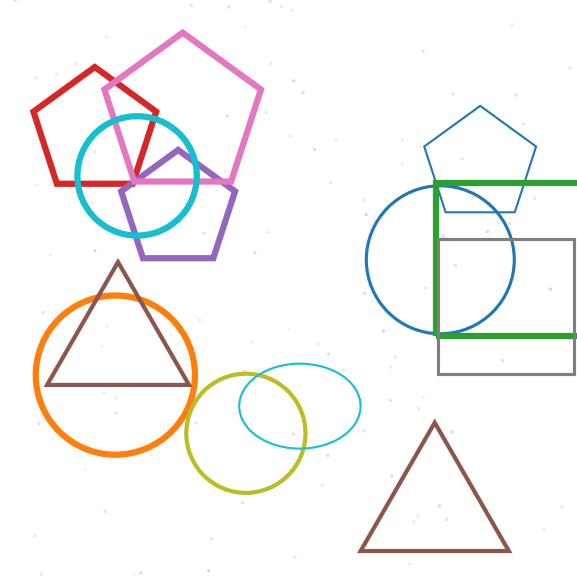[{"shape": "circle", "thickness": 1.5, "radius": 0.64, "center": [0.762, 0.549]}, {"shape": "pentagon", "thickness": 1, "radius": 0.51, "center": [0.831, 0.714]}, {"shape": "circle", "thickness": 3, "radius": 0.69, "center": [0.2, 0.35]}, {"shape": "square", "thickness": 3, "radius": 0.66, "center": [0.888, 0.549]}, {"shape": "pentagon", "thickness": 3, "radius": 0.56, "center": [0.164, 0.771]}, {"shape": "pentagon", "thickness": 3, "radius": 0.52, "center": [0.308, 0.636]}, {"shape": "triangle", "thickness": 2, "radius": 0.71, "center": [0.204, 0.404]}, {"shape": "triangle", "thickness": 2, "radius": 0.74, "center": [0.753, 0.119]}, {"shape": "pentagon", "thickness": 3, "radius": 0.71, "center": [0.316, 0.8]}, {"shape": "square", "thickness": 1.5, "radius": 0.59, "center": [0.876, 0.468]}, {"shape": "circle", "thickness": 2, "radius": 0.52, "center": [0.426, 0.249]}, {"shape": "circle", "thickness": 3, "radius": 0.52, "center": [0.237, 0.695]}, {"shape": "oval", "thickness": 1, "radius": 0.53, "center": [0.519, 0.296]}]